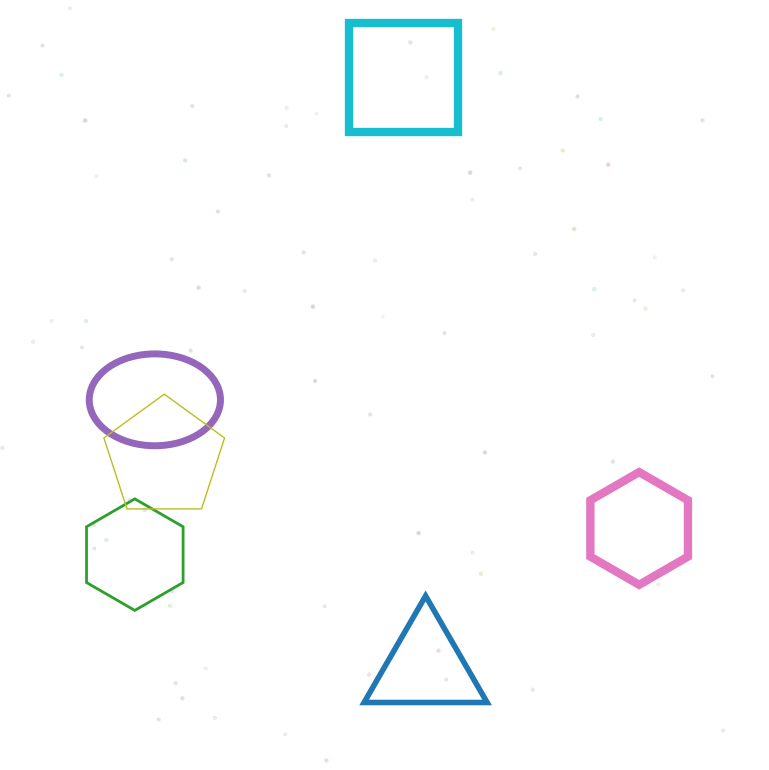[{"shape": "triangle", "thickness": 2, "radius": 0.46, "center": [0.553, 0.134]}, {"shape": "hexagon", "thickness": 1, "radius": 0.36, "center": [0.175, 0.28]}, {"shape": "oval", "thickness": 2.5, "radius": 0.43, "center": [0.201, 0.481]}, {"shape": "hexagon", "thickness": 3, "radius": 0.37, "center": [0.83, 0.314]}, {"shape": "pentagon", "thickness": 0.5, "radius": 0.41, "center": [0.213, 0.406]}, {"shape": "square", "thickness": 3, "radius": 0.35, "center": [0.524, 0.899]}]